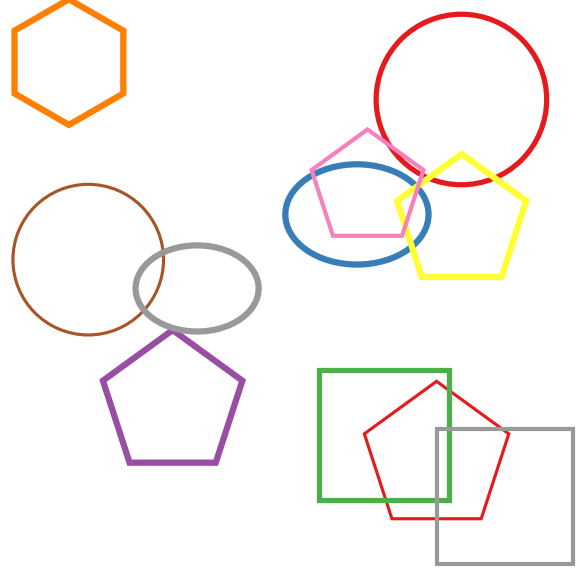[{"shape": "circle", "thickness": 2.5, "radius": 0.74, "center": [0.799, 0.827]}, {"shape": "pentagon", "thickness": 1.5, "radius": 0.66, "center": [0.756, 0.207]}, {"shape": "oval", "thickness": 3, "radius": 0.62, "center": [0.618, 0.628]}, {"shape": "square", "thickness": 2.5, "radius": 0.57, "center": [0.665, 0.246]}, {"shape": "pentagon", "thickness": 3, "radius": 0.63, "center": [0.299, 0.301]}, {"shape": "hexagon", "thickness": 3, "radius": 0.54, "center": [0.119, 0.892]}, {"shape": "pentagon", "thickness": 3, "radius": 0.59, "center": [0.799, 0.615]}, {"shape": "circle", "thickness": 1.5, "radius": 0.65, "center": [0.153, 0.55]}, {"shape": "pentagon", "thickness": 2, "radius": 0.51, "center": [0.636, 0.673]}, {"shape": "square", "thickness": 2, "radius": 0.59, "center": [0.875, 0.139]}, {"shape": "oval", "thickness": 3, "radius": 0.53, "center": [0.341, 0.5]}]